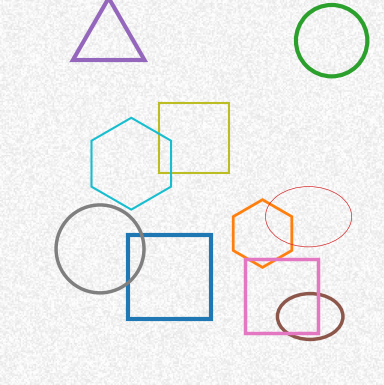[{"shape": "square", "thickness": 3, "radius": 0.54, "center": [0.44, 0.281]}, {"shape": "hexagon", "thickness": 2, "radius": 0.44, "center": [0.682, 0.393]}, {"shape": "circle", "thickness": 3, "radius": 0.46, "center": [0.861, 0.894]}, {"shape": "oval", "thickness": 0.5, "radius": 0.56, "center": [0.802, 0.437]}, {"shape": "triangle", "thickness": 3, "radius": 0.54, "center": [0.282, 0.898]}, {"shape": "oval", "thickness": 2.5, "radius": 0.43, "center": [0.806, 0.178]}, {"shape": "square", "thickness": 2.5, "radius": 0.48, "center": [0.731, 0.231]}, {"shape": "circle", "thickness": 2.5, "radius": 0.57, "center": [0.26, 0.353]}, {"shape": "square", "thickness": 1.5, "radius": 0.45, "center": [0.504, 0.642]}, {"shape": "hexagon", "thickness": 1.5, "radius": 0.6, "center": [0.341, 0.575]}]